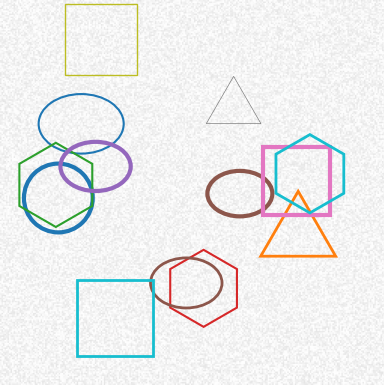[{"shape": "oval", "thickness": 1.5, "radius": 0.55, "center": [0.211, 0.678]}, {"shape": "circle", "thickness": 3, "radius": 0.45, "center": [0.152, 0.486]}, {"shape": "triangle", "thickness": 2, "radius": 0.56, "center": [0.775, 0.391]}, {"shape": "hexagon", "thickness": 1.5, "radius": 0.55, "center": [0.145, 0.52]}, {"shape": "hexagon", "thickness": 1.5, "radius": 0.5, "center": [0.529, 0.251]}, {"shape": "oval", "thickness": 3, "radius": 0.46, "center": [0.248, 0.568]}, {"shape": "oval", "thickness": 2, "radius": 0.46, "center": [0.484, 0.265]}, {"shape": "oval", "thickness": 3, "radius": 0.42, "center": [0.623, 0.497]}, {"shape": "square", "thickness": 3, "radius": 0.44, "center": [0.771, 0.53]}, {"shape": "triangle", "thickness": 0.5, "radius": 0.41, "center": [0.607, 0.72]}, {"shape": "square", "thickness": 1, "radius": 0.46, "center": [0.262, 0.898]}, {"shape": "hexagon", "thickness": 2, "radius": 0.51, "center": [0.805, 0.549]}, {"shape": "square", "thickness": 2, "radius": 0.49, "center": [0.299, 0.174]}]